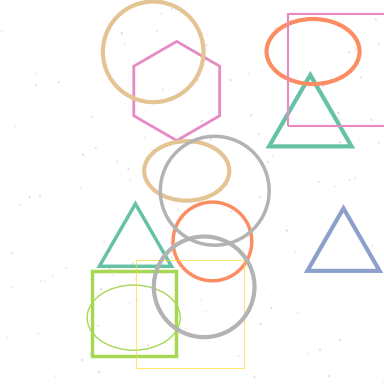[{"shape": "triangle", "thickness": 3, "radius": 0.62, "center": [0.806, 0.682]}, {"shape": "triangle", "thickness": 2.5, "radius": 0.54, "center": [0.352, 0.362]}, {"shape": "circle", "thickness": 2.5, "radius": 0.51, "center": [0.552, 0.373]}, {"shape": "oval", "thickness": 3, "radius": 0.6, "center": [0.813, 0.866]}, {"shape": "triangle", "thickness": 3, "radius": 0.54, "center": [0.892, 0.351]}, {"shape": "square", "thickness": 1.5, "radius": 0.73, "center": [0.894, 0.819]}, {"shape": "hexagon", "thickness": 2, "radius": 0.64, "center": [0.459, 0.764]}, {"shape": "oval", "thickness": 1, "radius": 0.6, "center": [0.347, 0.175]}, {"shape": "square", "thickness": 2.5, "radius": 0.55, "center": [0.349, 0.186]}, {"shape": "square", "thickness": 0.5, "radius": 0.7, "center": [0.494, 0.185]}, {"shape": "oval", "thickness": 3, "radius": 0.55, "center": [0.485, 0.556]}, {"shape": "circle", "thickness": 3, "radius": 0.65, "center": [0.398, 0.865]}, {"shape": "circle", "thickness": 3, "radius": 0.65, "center": [0.53, 0.255]}, {"shape": "circle", "thickness": 2.5, "radius": 0.71, "center": [0.558, 0.505]}]